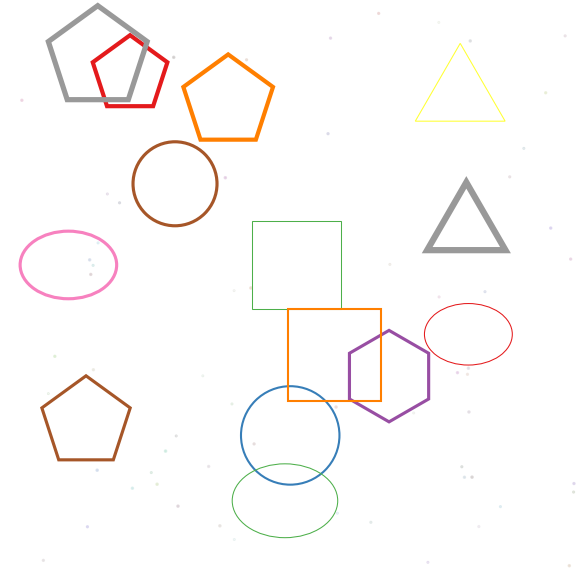[{"shape": "pentagon", "thickness": 2, "radius": 0.34, "center": [0.225, 0.87]}, {"shape": "oval", "thickness": 0.5, "radius": 0.38, "center": [0.811, 0.42]}, {"shape": "circle", "thickness": 1, "radius": 0.43, "center": [0.503, 0.245]}, {"shape": "square", "thickness": 0.5, "radius": 0.38, "center": [0.513, 0.541]}, {"shape": "oval", "thickness": 0.5, "radius": 0.46, "center": [0.493, 0.132]}, {"shape": "hexagon", "thickness": 1.5, "radius": 0.4, "center": [0.674, 0.348]}, {"shape": "square", "thickness": 1, "radius": 0.4, "center": [0.579, 0.384]}, {"shape": "pentagon", "thickness": 2, "radius": 0.41, "center": [0.395, 0.823]}, {"shape": "triangle", "thickness": 0.5, "radius": 0.45, "center": [0.797, 0.834]}, {"shape": "circle", "thickness": 1.5, "radius": 0.36, "center": [0.303, 0.681]}, {"shape": "pentagon", "thickness": 1.5, "radius": 0.4, "center": [0.149, 0.268]}, {"shape": "oval", "thickness": 1.5, "radius": 0.42, "center": [0.118, 0.54]}, {"shape": "triangle", "thickness": 3, "radius": 0.39, "center": [0.807, 0.605]}, {"shape": "pentagon", "thickness": 2.5, "radius": 0.45, "center": [0.169, 0.899]}]